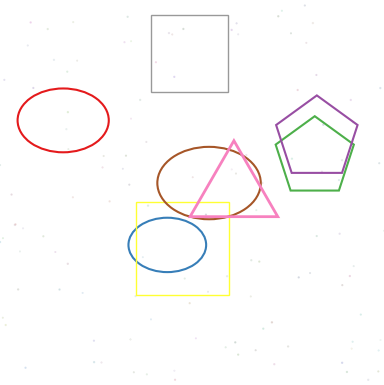[{"shape": "oval", "thickness": 1.5, "radius": 0.59, "center": [0.164, 0.687]}, {"shape": "oval", "thickness": 1.5, "radius": 0.5, "center": [0.435, 0.364]}, {"shape": "pentagon", "thickness": 1.5, "radius": 0.53, "center": [0.818, 0.591]}, {"shape": "pentagon", "thickness": 1.5, "radius": 0.56, "center": [0.823, 0.641]}, {"shape": "square", "thickness": 1, "radius": 0.6, "center": [0.474, 0.355]}, {"shape": "oval", "thickness": 1.5, "radius": 0.67, "center": [0.543, 0.525]}, {"shape": "triangle", "thickness": 2, "radius": 0.66, "center": [0.608, 0.503]}, {"shape": "square", "thickness": 1, "radius": 0.5, "center": [0.491, 0.861]}]